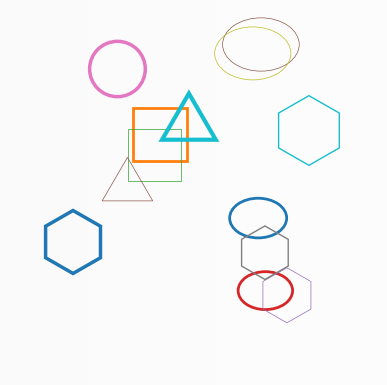[{"shape": "oval", "thickness": 2, "radius": 0.37, "center": [0.666, 0.434]}, {"shape": "hexagon", "thickness": 2.5, "radius": 0.41, "center": [0.189, 0.371]}, {"shape": "square", "thickness": 2, "radius": 0.34, "center": [0.413, 0.652]}, {"shape": "square", "thickness": 0.5, "radius": 0.34, "center": [0.398, 0.598]}, {"shape": "oval", "thickness": 2, "radius": 0.35, "center": [0.685, 0.245]}, {"shape": "hexagon", "thickness": 0.5, "radius": 0.36, "center": [0.74, 0.233]}, {"shape": "oval", "thickness": 0.5, "radius": 0.49, "center": [0.673, 0.884]}, {"shape": "triangle", "thickness": 0.5, "radius": 0.38, "center": [0.329, 0.516]}, {"shape": "circle", "thickness": 2.5, "radius": 0.36, "center": [0.303, 0.821]}, {"shape": "hexagon", "thickness": 1, "radius": 0.35, "center": [0.684, 0.344]}, {"shape": "oval", "thickness": 0.5, "radius": 0.49, "center": [0.652, 0.861]}, {"shape": "hexagon", "thickness": 1, "radius": 0.45, "center": [0.797, 0.661]}, {"shape": "triangle", "thickness": 3, "radius": 0.4, "center": [0.487, 0.677]}]